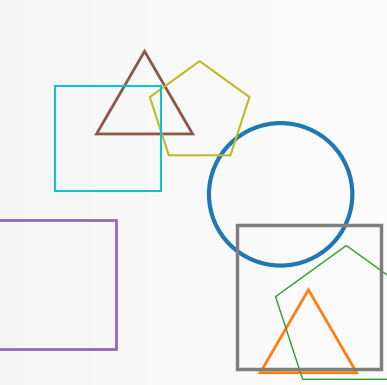[{"shape": "circle", "thickness": 3, "radius": 0.93, "center": [0.724, 0.495]}, {"shape": "triangle", "thickness": 2, "radius": 0.72, "center": [0.796, 0.104]}, {"shape": "pentagon", "thickness": 1, "radius": 0.96, "center": [0.894, 0.17]}, {"shape": "square", "thickness": 2, "radius": 0.84, "center": [0.132, 0.261]}, {"shape": "triangle", "thickness": 2, "radius": 0.72, "center": [0.373, 0.724]}, {"shape": "square", "thickness": 2.5, "radius": 0.93, "center": [0.798, 0.229]}, {"shape": "pentagon", "thickness": 1.5, "radius": 0.68, "center": [0.515, 0.706]}, {"shape": "square", "thickness": 1.5, "radius": 0.68, "center": [0.279, 0.64]}]